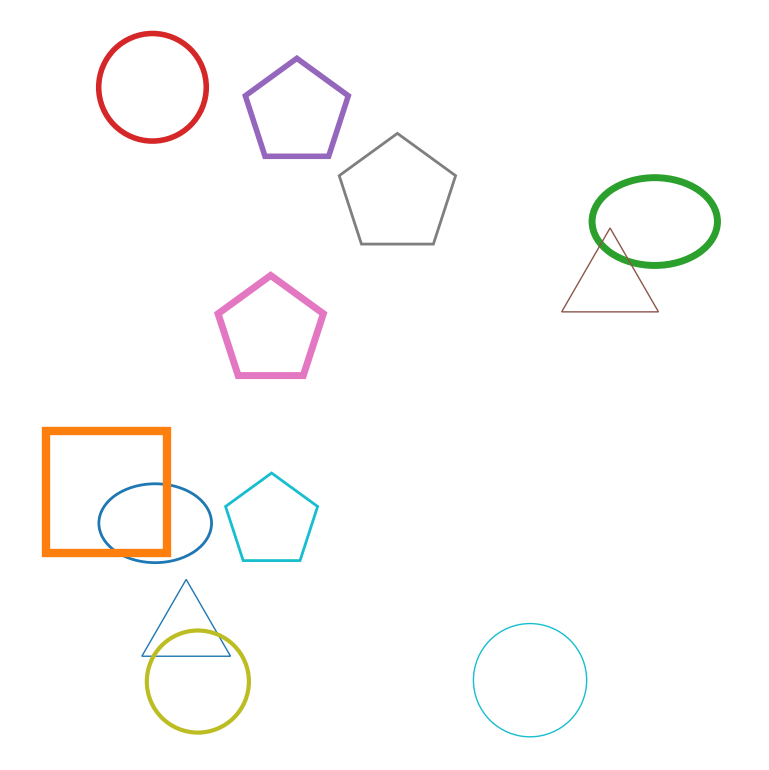[{"shape": "triangle", "thickness": 0.5, "radius": 0.33, "center": [0.242, 0.181]}, {"shape": "oval", "thickness": 1, "radius": 0.37, "center": [0.202, 0.32]}, {"shape": "square", "thickness": 3, "radius": 0.39, "center": [0.138, 0.361]}, {"shape": "oval", "thickness": 2.5, "radius": 0.41, "center": [0.85, 0.712]}, {"shape": "circle", "thickness": 2, "radius": 0.35, "center": [0.198, 0.887]}, {"shape": "pentagon", "thickness": 2, "radius": 0.35, "center": [0.385, 0.854]}, {"shape": "triangle", "thickness": 0.5, "radius": 0.36, "center": [0.792, 0.631]}, {"shape": "pentagon", "thickness": 2.5, "radius": 0.36, "center": [0.352, 0.57]}, {"shape": "pentagon", "thickness": 1, "radius": 0.4, "center": [0.516, 0.747]}, {"shape": "circle", "thickness": 1.5, "radius": 0.33, "center": [0.257, 0.115]}, {"shape": "circle", "thickness": 0.5, "radius": 0.37, "center": [0.688, 0.117]}, {"shape": "pentagon", "thickness": 1, "radius": 0.31, "center": [0.353, 0.323]}]